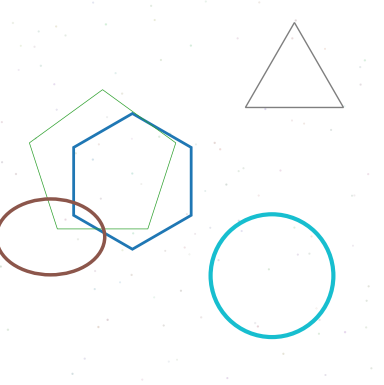[{"shape": "hexagon", "thickness": 2, "radius": 0.88, "center": [0.344, 0.529]}, {"shape": "pentagon", "thickness": 0.5, "radius": 1.0, "center": [0.266, 0.567]}, {"shape": "oval", "thickness": 2.5, "radius": 0.7, "center": [0.131, 0.385]}, {"shape": "triangle", "thickness": 1, "radius": 0.74, "center": [0.765, 0.794]}, {"shape": "circle", "thickness": 3, "radius": 0.8, "center": [0.706, 0.284]}]